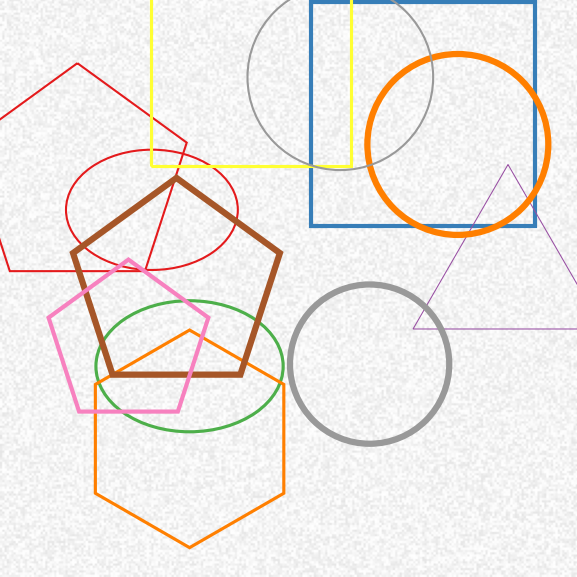[{"shape": "oval", "thickness": 1, "radius": 0.74, "center": [0.263, 0.636]}, {"shape": "pentagon", "thickness": 1, "radius": 1.0, "center": [0.134, 0.691]}, {"shape": "square", "thickness": 2, "radius": 0.97, "center": [0.732, 0.802]}, {"shape": "oval", "thickness": 1.5, "radius": 0.81, "center": [0.328, 0.365]}, {"shape": "triangle", "thickness": 0.5, "radius": 0.95, "center": [0.88, 0.524]}, {"shape": "circle", "thickness": 3, "radius": 0.78, "center": [0.793, 0.749]}, {"shape": "hexagon", "thickness": 1.5, "radius": 0.94, "center": [0.328, 0.239]}, {"shape": "square", "thickness": 1.5, "radius": 0.86, "center": [0.435, 0.885]}, {"shape": "pentagon", "thickness": 3, "radius": 0.94, "center": [0.306, 0.503]}, {"shape": "pentagon", "thickness": 2, "radius": 0.73, "center": [0.222, 0.404]}, {"shape": "circle", "thickness": 3, "radius": 0.69, "center": [0.64, 0.369]}, {"shape": "circle", "thickness": 1, "radius": 0.8, "center": [0.589, 0.865]}]